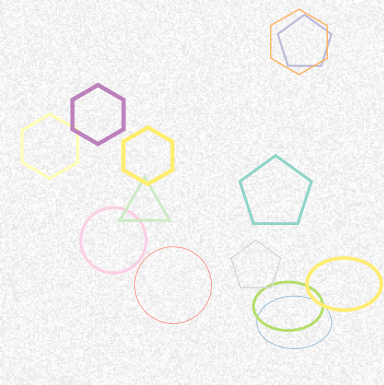[{"shape": "pentagon", "thickness": 2, "radius": 0.49, "center": [0.716, 0.498]}, {"shape": "hexagon", "thickness": 2, "radius": 0.42, "center": [0.13, 0.62]}, {"shape": "pentagon", "thickness": 1.5, "radius": 0.37, "center": [0.791, 0.889]}, {"shape": "circle", "thickness": 0.5, "radius": 0.5, "center": [0.449, 0.259]}, {"shape": "oval", "thickness": 0.5, "radius": 0.49, "center": [0.765, 0.163]}, {"shape": "hexagon", "thickness": 1, "radius": 0.42, "center": [0.777, 0.891]}, {"shape": "oval", "thickness": 2, "radius": 0.45, "center": [0.748, 0.205]}, {"shape": "circle", "thickness": 2, "radius": 0.42, "center": [0.295, 0.376]}, {"shape": "pentagon", "thickness": 1, "radius": 0.34, "center": [0.665, 0.308]}, {"shape": "hexagon", "thickness": 3, "radius": 0.38, "center": [0.255, 0.703]}, {"shape": "triangle", "thickness": 2, "radius": 0.37, "center": [0.376, 0.465]}, {"shape": "oval", "thickness": 2.5, "radius": 0.48, "center": [0.894, 0.262]}, {"shape": "hexagon", "thickness": 3, "radius": 0.37, "center": [0.384, 0.595]}]